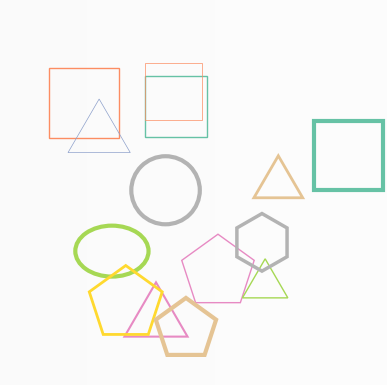[{"shape": "square", "thickness": 1, "radius": 0.4, "center": [0.455, 0.723]}, {"shape": "square", "thickness": 3, "radius": 0.45, "center": [0.899, 0.595]}, {"shape": "square", "thickness": 1, "radius": 0.45, "center": [0.216, 0.732]}, {"shape": "square", "thickness": 0.5, "radius": 0.37, "center": [0.448, 0.762]}, {"shape": "triangle", "thickness": 0.5, "radius": 0.46, "center": [0.256, 0.65]}, {"shape": "triangle", "thickness": 1.5, "radius": 0.47, "center": [0.403, 0.173]}, {"shape": "pentagon", "thickness": 1, "radius": 0.49, "center": [0.563, 0.293]}, {"shape": "oval", "thickness": 3, "radius": 0.47, "center": [0.289, 0.348]}, {"shape": "triangle", "thickness": 1, "radius": 0.34, "center": [0.684, 0.26]}, {"shape": "pentagon", "thickness": 2, "radius": 0.49, "center": [0.325, 0.211]}, {"shape": "pentagon", "thickness": 3, "radius": 0.41, "center": [0.48, 0.144]}, {"shape": "triangle", "thickness": 2, "radius": 0.36, "center": [0.718, 0.523]}, {"shape": "circle", "thickness": 3, "radius": 0.44, "center": [0.427, 0.506]}, {"shape": "hexagon", "thickness": 2.5, "radius": 0.37, "center": [0.676, 0.371]}]